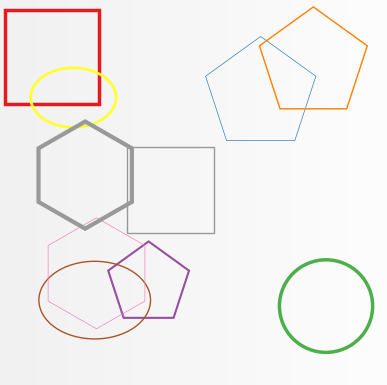[{"shape": "square", "thickness": 2.5, "radius": 0.61, "center": [0.134, 0.853]}, {"shape": "pentagon", "thickness": 0.5, "radius": 0.75, "center": [0.673, 0.756]}, {"shape": "circle", "thickness": 2.5, "radius": 0.6, "center": [0.841, 0.205]}, {"shape": "pentagon", "thickness": 1.5, "radius": 0.55, "center": [0.383, 0.263]}, {"shape": "pentagon", "thickness": 1, "radius": 0.73, "center": [0.809, 0.836]}, {"shape": "oval", "thickness": 2, "radius": 0.55, "center": [0.189, 0.747]}, {"shape": "oval", "thickness": 1, "radius": 0.72, "center": [0.244, 0.22]}, {"shape": "hexagon", "thickness": 0.5, "radius": 0.72, "center": [0.249, 0.29]}, {"shape": "hexagon", "thickness": 3, "radius": 0.7, "center": [0.22, 0.545]}, {"shape": "square", "thickness": 1, "radius": 0.56, "center": [0.44, 0.506]}]